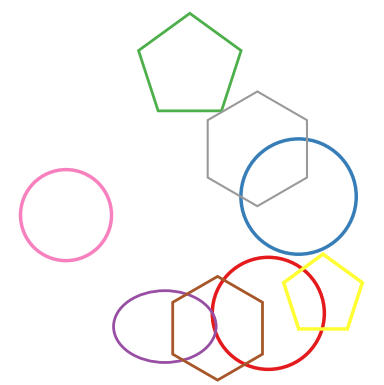[{"shape": "circle", "thickness": 2.5, "radius": 0.73, "center": [0.697, 0.186]}, {"shape": "circle", "thickness": 2.5, "radius": 0.75, "center": [0.776, 0.489]}, {"shape": "pentagon", "thickness": 2, "radius": 0.7, "center": [0.493, 0.825]}, {"shape": "oval", "thickness": 2, "radius": 0.67, "center": [0.428, 0.152]}, {"shape": "pentagon", "thickness": 2.5, "radius": 0.54, "center": [0.839, 0.233]}, {"shape": "hexagon", "thickness": 2, "radius": 0.67, "center": [0.565, 0.147]}, {"shape": "circle", "thickness": 2.5, "radius": 0.59, "center": [0.171, 0.441]}, {"shape": "hexagon", "thickness": 1.5, "radius": 0.74, "center": [0.668, 0.613]}]